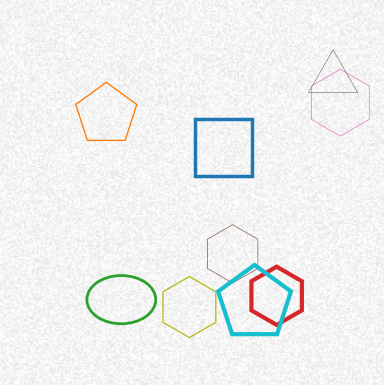[{"shape": "square", "thickness": 2.5, "radius": 0.37, "center": [0.581, 0.616]}, {"shape": "pentagon", "thickness": 1, "radius": 0.42, "center": [0.276, 0.703]}, {"shape": "oval", "thickness": 2, "radius": 0.45, "center": [0.315, 0.222]}, {"shape": "hexagon", "thickness": 3, "radius": 0.38, "center": [0.719, 0.232]}, {"shape": "hexagon", "thickness": 0.5, "radius": 0.38, "center": [0.604, 0.341]}, {"shape": "hexagon", "thickness": 0.5, "radius": 0.43, "center": [0.884, 0.733]}, {"shape": "triangle", "thickness": 0.5, "radius": 0.37, "center": [0.865, 0.796]}, {"shape": "hexagon", "thickness": 1, "radius": 0.4, "center": [0.492, 0.202]}, {"shape": "pentagon", "thickness": 3, "radius": 0.5, "center": [0.661, 0.212]}]